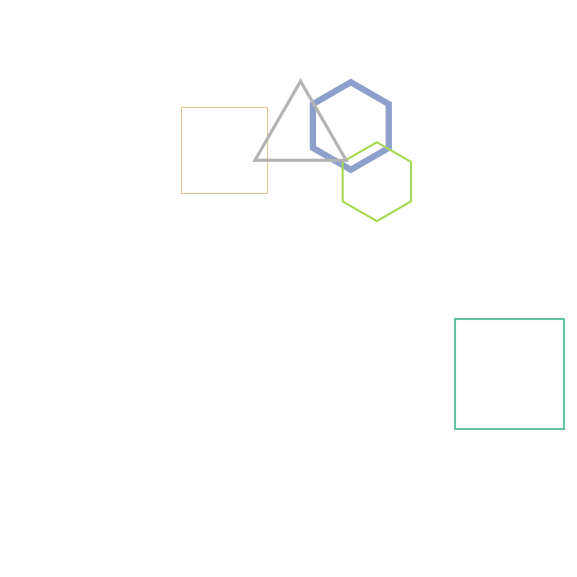[{"shape": "square", "thickness": 1, "radius": 0.47, "center": [0.882, 0.352]}, {"shape": "hexagon", "thickness": 3, "radius": 0.38, "center": [0.607, 0.781]}, {"shape": "hexagon", "thickness": 1, "radius": 0.34, "center": [0.652, 0.685]}, {"shape": "square", "thickness": 0.5, "radius": 0.37, "center": [0.388, 0.739]}, {"shape": "triangle", "thickness": 1.5, "radius": 0.46, "center": [0.52, 0.767]}]